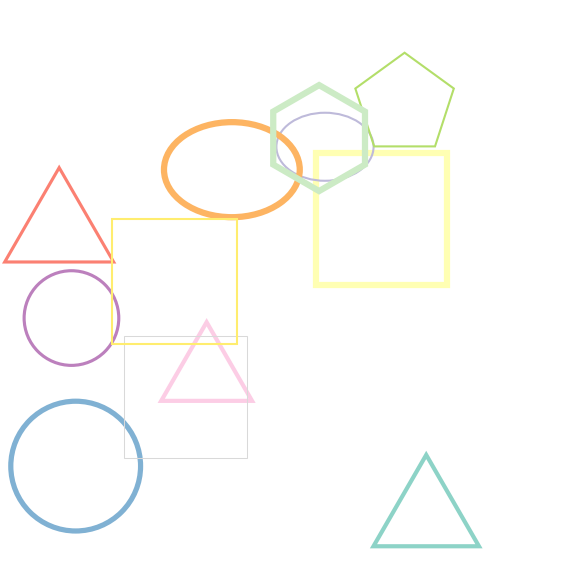[{"shape": "triangle", "thickness": 2, "radius": 0.53, "center": [0.738, 0.106]}, {"shape": "square", "thickness": 3, "radius": 0.57, "center": [0.661, 0.62]}, {"shape": "oval", "thickness": 1, "radius": 0.42, "center": [0.563, 0.745]}, {"shape": "triangle", "thickness": 1.5, "radius": 0.54, "center": [0.102, 0.6]}, {"shape": "circle", "thickness": 2.5, "radius": 0.56, "center": [0.131, 0.192]}, {"shape": "oval", "thickness": 3, "radius": 0.59, "center": [0.402, 0.705]}, {"shape": "pentagon", "thickness": 1, "radius": 0.45, "center": [0.701, 0.818]}, {"shape": "triangle", "thickness": 2, "radius": 0.45, "center": [0.358, 0.35]}, {"shape": "square", "thickness": 0.5, "radius": 0.53, "center": [0.321, 0.312]}, {"shape": "circle", "thickness": 1.5, "radius": 0.41, "center": [0.124, 0.448]}, {"shape": "hexagon", "thickness": 3, "radius": 0.46, "center": [0.553, 0.76]}, {"shape": "square", "thickness": 1, "radius": 0.54, "center": [0.302, 0.512]}]